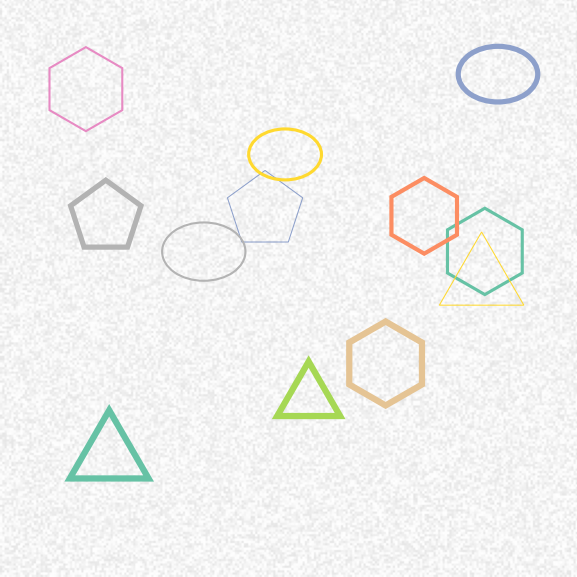[{"shape": "hexagon", "thickness": 1.5, "radius": 0.37, "center": [0.84, 0.564]}, {"shape": "triangle", "thickness": 3, "radius": 0.39, "center": [0.189, 0.21]}, {"shape": "hexagon", "thickness": 2, "radius": 0.33, "center": [0.735, 0.625]}, {"shape": "pentagon", "thickness": 0.5, "radius": 0.34, "center": [0.459, 0.635]}, {"shape": "oval", "thickness": 2.5, "radius": 0.34, "center": [0.862, 0.871]}, {"shape": "hexagon", "thickness": 1, "radius": 0.36, "center": [0.149, 0.845]}, {"shape": "triangle", "thickness": 3, "radius": 0.31, "center": [0.534, 0.31]}, {"shape": "oval", "thickness": 1.5, "radius": 0.32, "center": [0.494, 0.732]}, {"shape": "triangle", "thickness": 0.5, "radius": 0.42, "center": [0.834, 0.513]}, {"shape": "hexagon", "thickness": 3, "radius": 0.36, "center": [0.668, 0.37]}, {"shape": "pentagon", "thickness": 2.5, "radius": 0.32, "center": [0.183, 0.623]}, {"shape": "oval", "thickness": 1, "radius": 0.36, "center": [0.353, 0.563]}]